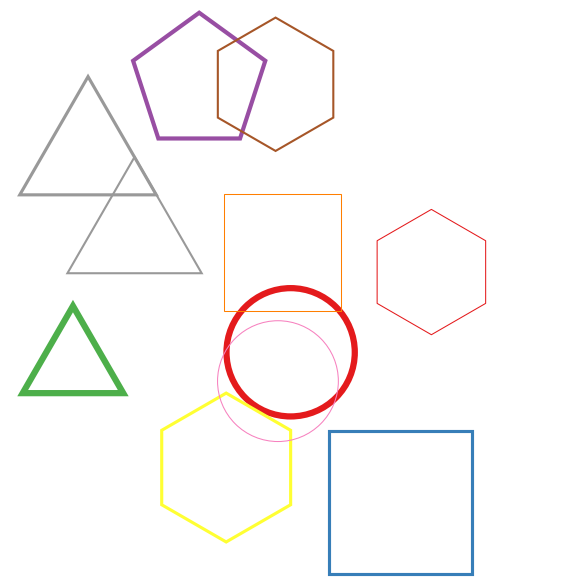[{"shape": "circle", "thickness": 3, "radius": 0.56, "center": [0.503, 0.389]}, {"shape": "hexagon", "thickness": 0.5, "radius": 0.54, "center": [0.747, 0.528]}, {"shape": "square", "thickness": 1.5, "radius": 0.62, "center": [0.694, 0.129]}, {"shape": "triangle", "thickness": 3, "radius": 0.5, "center": [0.126, 0.369]}, {"shape": "pentagon", "thickness": 2, "radius": 0.6, "center": [0.345, 0.857]}, {"shape": "square", "thickness": 0.5, "radius": 0.51, "center": [0.489, 0.562]}, {"shape": "hexagon", "thickness": 1.5, "radius": 0.64, "center": [0.392, 0.19]}, {"shape": "hexagon", "thickness": 1, "radius": 0.58, "center": [0.477, 0.853]}, {"shape": "circle", "thickness": 0.5, "radius": 0.52, "center": [0.481, 0.339]}, {"shape": "triangle", "thickness": 1.5, "radius": 0.68, "center": [0.152, 0.73]}, {"shape": "triangle", "thickness": 1, "radius": 0.67, "center": [0.233, 0.593]}]